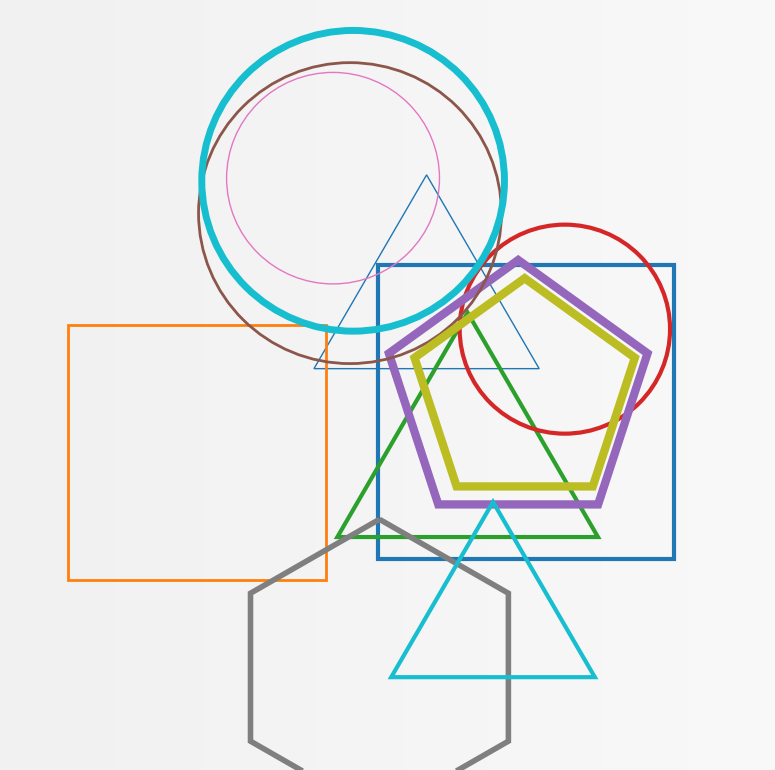[{"shape": "square", "thickness": 1.5, "radius": 0.95, "center": [0.679, 0.465]}, {"shape": "triangle", "thickness": 0.5, "radius": 0.84, "center": [0.55, 0.605]}, {"shape": "square", "thickness": 1, "radius": 0.83, "center": [0.254, 0.412]}, {"shape": "triangle", "thickness": 1.5, "radius": 0.97, "center": [0.603, 0.4]}, {"shape": "circle", "thickness": 1.5, "radius": 0.68, "center": [0.729, 0.573]}, {"shape": "pentagon", "thickness": 3, "radius": 0.88, "center": [0.669, 0.487]}, {"shape": "circle", "thickness": 1, "radius": 0.98, "center": [0.452, 0.723]}, {"shape": "circle", "thickness": 0.5, "radius": 0.69, "center": [0.43, 0.769]}, {"shape": "hexagon", "thickness": 2, "radius": 0.96, "center": [0.49, 0.133]}, {"shape": "pentagon", "thickness": 3, "radius": 0.75, "center": [0.677, 0.489]}, {"shape": "circle", "thickness": 2.5, "radius": 0.98, "center": [0.456, 0.765]}, {"shape": "triangle", "thickness": 1.5, "radius": 0.76, "center": [0.636, 0.196]}]